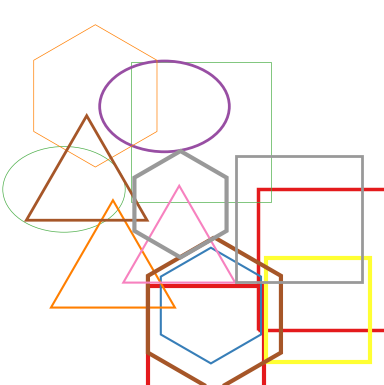[{"shape": "square", "thickness": 3, "radius": 0.75, "center": [0.535, 0.107]}, {"shape": "square", "thickness": 2.5, "radius": 0.92, "center": [0.853, 0.326]}, {"shape": "hexagon", "thickness": 1.5, "radius": 0.75, "center": [0.548, 0.206]}, {"shape": "square", "thickness": 0.5, "radius": 0.91, "center": [0.522, 0.657]}, {"shape": "oval", "thickness": 0.5, "radius": 0.79, "center": [0.166, 0.508]}, {"shape": "oval", "thickness": 2, "radius": 0.84, "center": [0.427, 0.724]}, {"shape": "triangle", "thickness": 1.5, "radius": 0.93, "center": [0.293, 0.294]}, {"shape": "hexagon", "thickness": 0.5, "radius": 0.92, "center": [0.248, 0.751]}, {"shape": "square", "thickness": 3, "radius": 0.68, "center": [0.826, 0.196]}, {"shape": "hexagon", "thickness": 3, "radius": 1.0, "center": [0.557, 0.184]}, {"shape": "triangle", "thickness": 2, "radius": 0.9, "center": [0.225, 0.518]}, {"shape": "triangle", "thickness": 1.5, "radius": 0.84, "center": [0.466, 0.35]}, {"shape": "square", "thickness": 2, "radius": 0.82, "center": [0.778, 0.432]}, {"shape": "hexagon", "thickness": 3, "radius": 0.69, "center": [0.469, 0.469]}]